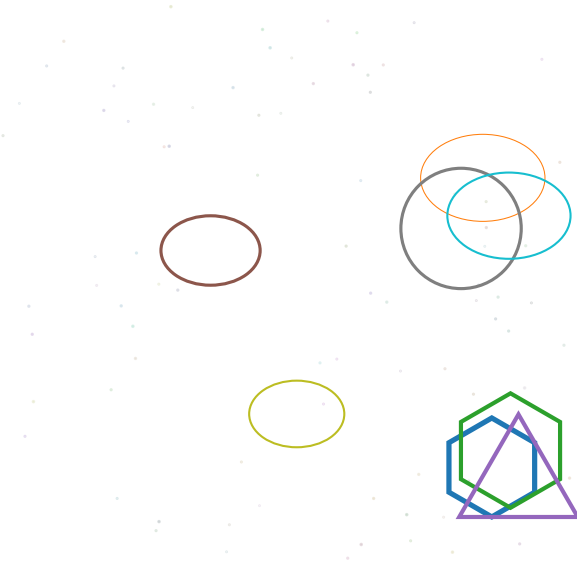[{"shape": "hexagon", "thickness": 2.5, "radius": 0.43, "center": [0.852, 0.19]}, {"shape": "oval", "thickness": 0.5, "radius": 0.54, "center": [0.836, 0.691]}, {"shape": "hexagon", "thickness": 2, "radius": 0.5, "center": [0.884, 0.219]}, {"shape": "triangle", "thickness": 2, "radius": 0.59, "center": [0.898, 0.163]}, {"shape": "oval", "thickness": 1.5, "radius": 0.43, "center": [0.365, 0.565]}, {"shape": "circle", "thickness": 1.5, "radius": 0.52, "center": [0.798, 0.604]}, {"shape": "oval", "thickness": 1, "radius": 0.41, "center": [0.514, 0.282]}, {"shape": "oval", "thickness": 1, "radius": 0.53, "center": [0.881, 0.626]}]